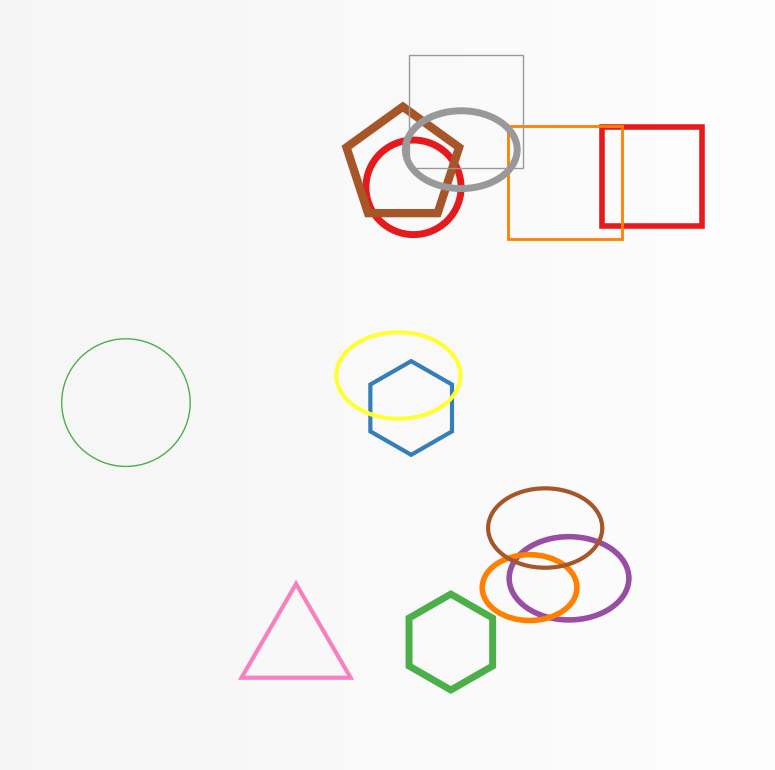[{"shape": "circle", "thickness": 2.5, "radius": 0.31, "center": [0.534, 0.757]}, {"shape": "square", "thickness": 2, "radius": 0.32, "center": [0.841, 0.771]}, {"shape": "hexagon", "thickness": 1.5, "radius": 0.3, "center": [0.531, 0.47]}, {"shape": "circle", "thickness": 0.5, "radius": 0.41, "center": [0.163, 0.477]}, {"shape": "hexagon", "thickness": 2.5, "radius": 0.31, "center": [0.582, 0.166]}, {"shape": "oval", "thickness": 2, "radius": 0.39, "center": [0.734, 0.249]}, {"shape": "square", "thickness": 1, "radius": 0.37, "center": [0.729, 0.763]}, {"shape": "oval", "thickness": 2, "radius": 0.31, "center": [0.683, 0.237]}, {"shape": "oval", "thickness": 1.5, "radius": 0.4, "center": [0.514, 0.512]}, {"shape": "pentagon", "thickness": 3, "radius": 0.38, "center": [0.52, 0.785]}, {"shape": "oval", "thickness": 1.5, "radius": 0.37, "center": [0.703, 0.314]}, {"shape": "triangle", "thickness": 1.5, "radius": 0.41, "center": [0.382, 0.16]}, {"shape": "square", "thickness": 0.5, "radius": 0.37, "center": [0.602, 0.856]}, {"shape": "oval", "thickness": 2.5, "radius": 0.36, "center": [0.595, 0.806]}]